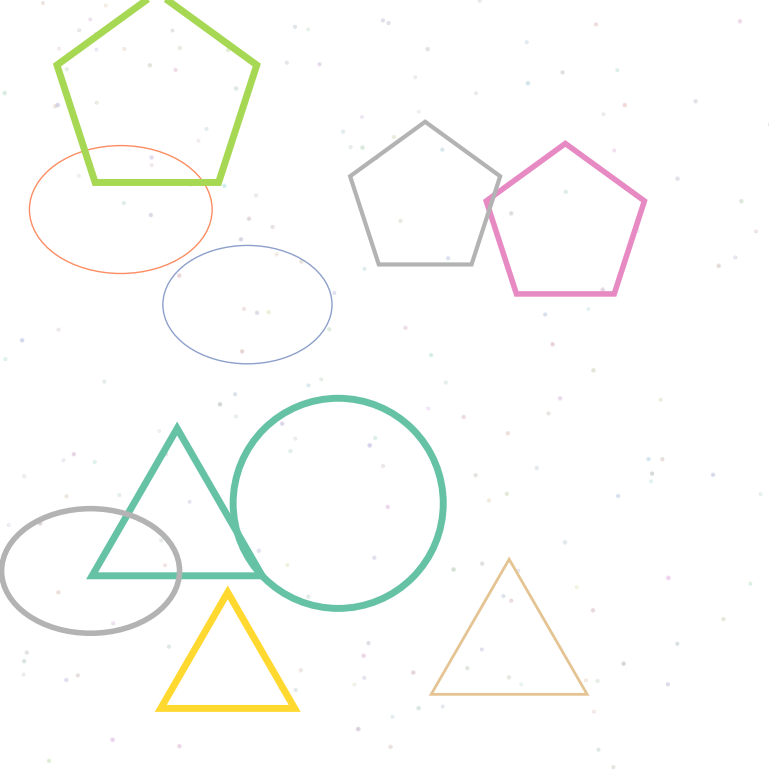[{"shape": "triangle", "thickness": 2.5, "radius": 0.64, "center": [0.23, 0.316]}, {"shape": "circle", "thickness": 2.5, "radius": 0.68, "center": [0.439, 0.346]}, {"shape": "oval", "thickness": 0.5, "radius": 0.59, "center": [0.157, 0.728]}, {"shape": "oval", "thickness": 0.5, "radius": 0.55, "center": [0.321, 0.604]}, {"shape": "pentagon", "thickness": 2, "radius": 0.54, "center": [0.734, 0.706]}, {"shape": "pentagon", "thickness": 2.5, "radius": 0.68, "center": [0.204, 0.873]}, {"shape": "triangle", "thickness": 2.5, "radius": 0.5, "center": [0.296, 0.13]}, {"shape": "triangle", "thickness": 1, "radius": 0.58, "center": [0.661, 0.157]}, {"shape": "pentagon", "thickness": 1.5, "radius": 0.51, "center": [0.552, 0.739]}, {"shape": "oval", "thickness": 2, "radius": 0.58, "center": [0.118, 0.259]}]